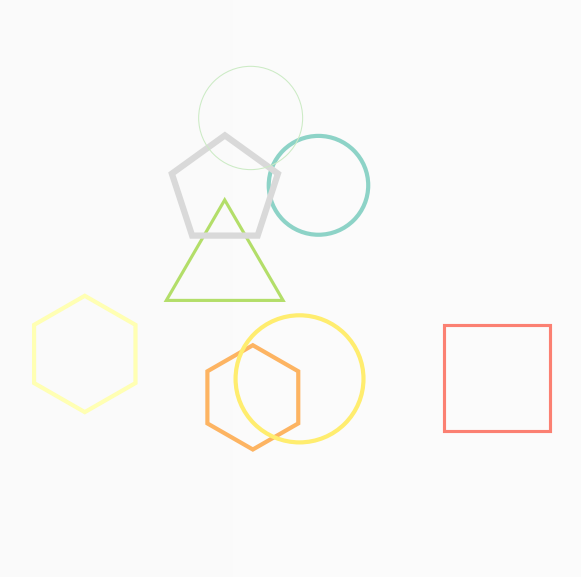[{"shape": "circle", "thickness": 2, "radius": 0.43, "center": [0.548, 0.678]}, {"shape": "hexagon", "thickness": 2, "radius": 0.5, "center": [0.146, 0.386]}, {"shape": "square", "thickness": 1.5, "radius": 0.46, "center": [0.854, 0.345]}, {"shape": "hexagon", "thickness": 2, "radius": 0.45, "center": [0.435, 0.311]}, {"shape": "triangle", "thickness": 1.5, "radius": 0.58, "center": [0.387, 0.537]}, {"shape": "pentagon", "thickness": 3, "radius": 0.48, "center": [0.387, 0.669]}, {"shape": "circle", "thickness": 0.5, "radius": 0.45, "center": [0.431, 0.795]}, {"shape": "circle", "thickness": 2, "radius": 0.55, "center": [0.515, 0.343]}]